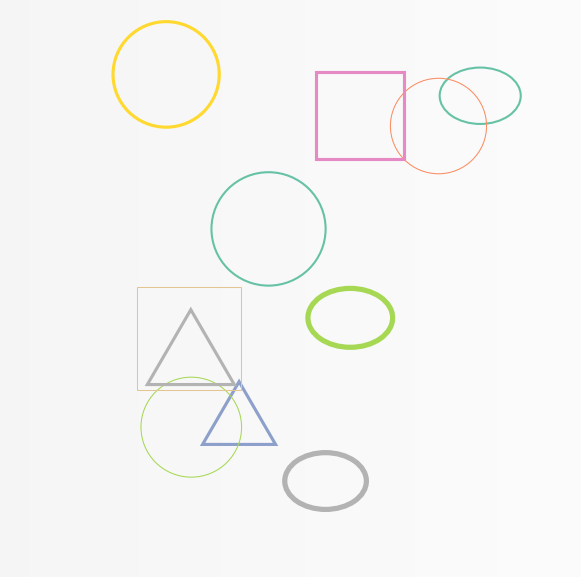[{"shape": "circle", "thickness": 1, "radius": 0.49, "center": [0.462, 0.603]}, {"shape": "oval", "thickness": 1, "radius": 0.35, "center": [0.826, 0.833]}, {"shape": "circle", "thickness": 0.5, "radius": 0.41, "center": [0.754, 0.781]}, {"shape": "triangle", "thickness": 1.5, "radius": 0.36, "center": [0.411, 0.266]}, {"shape": "square", "thickness": 1.5, "radius": 0.38, "center": [0.619, 0.799]}, {"shape": "circle", "thickness": 0.5, "radius": 0.43, "center": [0.329, 0.259]}, {"shape": "oval", "thickness": 2.5, "radius": 0.36, "center": [0.603, 0.449]}, {"shape": "circle", "thickness": 1.5, "radius": 0.46, "center": [0.286, 0.87]}, {"shape": "square", "thickness": 0.5, "radius": 0.44, "center": [0.325, 0.414]}, {"shape": "oval", "thickness": 2.5, "radius": 0.35, "center": [0.56, 0.166]}, {"shape": "triangle", "thickness": 1.5, "radius": 0.43, "center": [0.328, 0.376]}]